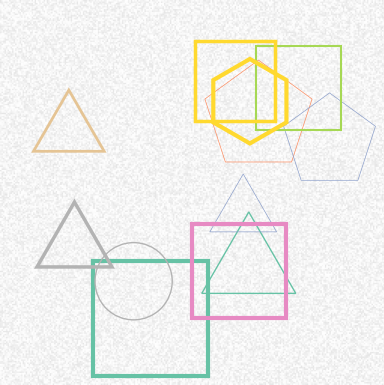[{"shape": "triangle", "thickness": 1, "radius": 0.7, "center": [0.646, 0.308]}, {"shape": "square", "thickness": 3, "radius": 0.75, "center": [0.391, 0.172]}, {"shape": "pentagon", "thickness": 0.5, "radius": 0.73, "center": [0.671, 0.698]}, {"shape": "triangle", "thickness": 0.5, "radius": 0.5, "center": [0.632, 0.448]}, {"shape": "pentagon", "thickness": 0.5, "radius": 0.63, "center": [0.856, 0.633]}, {"shape": "square", "thickness": 3, "radius": 0.61, "center": [0.622, 0.295]}, {"shape": "square", "thickness": 1.5, "radius": 0.55, "center": [0.776, 0.771]}, {"shape": "square", "thickness": 2.5, "radius": 0.52, "center": [0.61, 0.789]}, {"shape": "hexagon", "thickness": 3, "radius": 0.55, "center": [0.649, 0.737]}, {"shape": "triangle", "thickness": 2, "radius": 0.53, "center": [0.179, 0.66]}, {"shape": "triangle", "thickness": 2.5, "radius": 0.56, "center": [0.193, 0.363]}, {"shape": "circle", "thickness": 1, "radius": 0.5, "center": [0.347, 0.27]}]